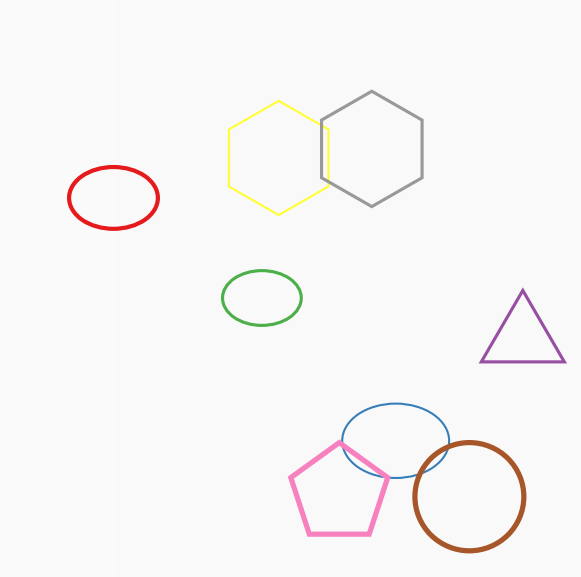[{"shape": "oval", "thickness": 2, "radius": 0.38, "center": [0.195, 0.656]}, {"shape": "oval", "thickness": 1, "radius": 0.46, "center": [0.681, 0.236]}, {"shape": "oval", "thickness": 1.5, "radius": 0.34, "center": [0.451, 0.483]}, {"shape": "triangle", "thickness": 1.5, "radius": 0.41, "center": [0.899, 0.414]}, {"shape": "hexagon", "thickness": 1, "radius": 0.49, "center": [0.479, 0.726]}, {"shape": "circle", "thickness": 2.5, "radius": 0.47, "center": [0.808, 0.139]}, {"shape": "pentagon", "thickness": 2.5, "radius": 0.44, "center": [0.584, 0.145]}, {"shape": "hexagon", "thickness": 1.5, "radius": 0.5, "center": [0.64, 0.741]}]